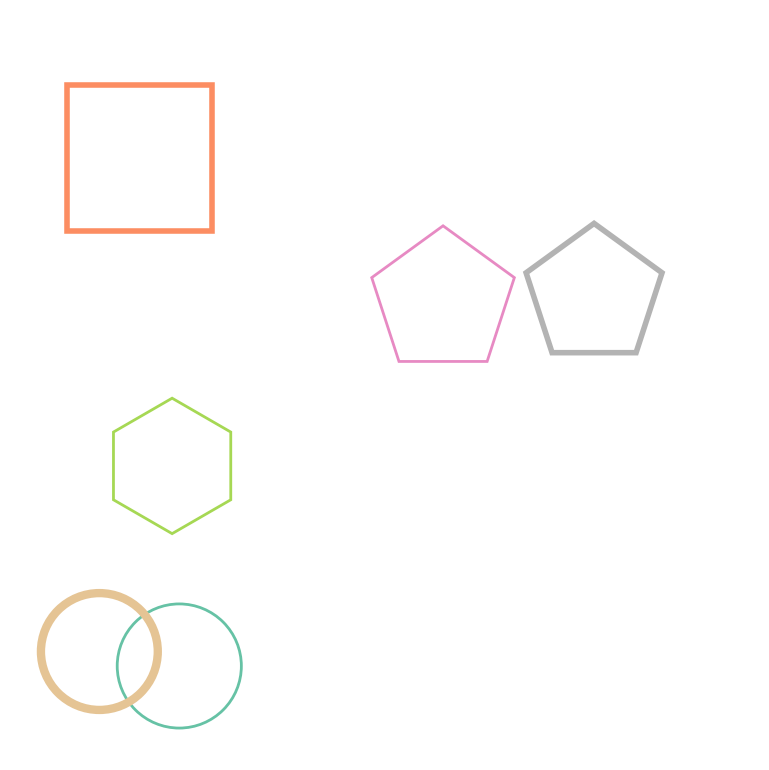[{"shape": "circle", "thickness": 1, "radius": 0.4, "center": [0.233, 0.135]}, {"shape": "square", "thickness": 2, "radius": 0.47, "center": [0.181, 0.795]}, {"shape": "pentagon", "thickness": 1, "radius": 0.49, "center": [0.575, 0.609]}, {"shape": "hexagon", "thickness": 1, "radius": 0.44, "center": [0.224, 0.395]}, {"shape": "circle", "thickness": 3, "radius": 0.38, "center": [0.129, 0.154]}, {"shape": "pentagon", "thickness": 2, "radius": 0.46, "center": [0.772, 0.617]}]